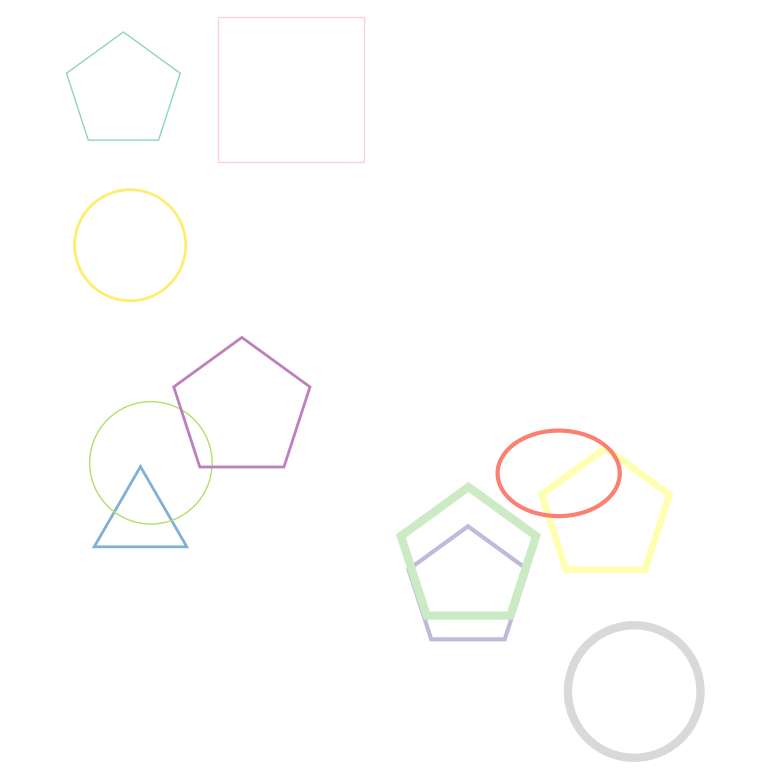[{"shape": "pentagon", "thickness": 0.5, "radius": 0.39, "center": [0.16, 0.881]}, {"shape": "pentagon", "thickness": 2.5, "radius": 0.44, "center": [0.786, 0.331]}, {"shape": "pentagon", "thickness": 1.5, "radius": 0.41, "center": [0.608, 0.235]}, {"shape": "oval", "thickness": 1.5, "radius": 0.4, "center": [0.726, 0.385]}, {"shape": "triangle", "thickness": 1, "radius": 0.35, "center": [0.182, 0.325]}, {"shape": "circle", "thickness": 0.5, "radius": 0.4, "center": [0.196, 0.399]}, {"shape": "square", "thickness": 0.5, "radius": 0.47, "center": [0.378, 0.883]}, {"shape": "circle", "thickness": 3, "radius": 0.43, "center": [0.824, 0.102]}, {"shape": "pentagon", "thickness": 1, "radius": 0.47, "center": [0.314, 0.469]}, {"shape": "pentagon", "thickness": 3, "radius": 0.46, "center": [0.608, 0.275]}, {"shape": "circle", "thickness": 1, "radius": 0.36, "center": [0.169, 0.681]}]